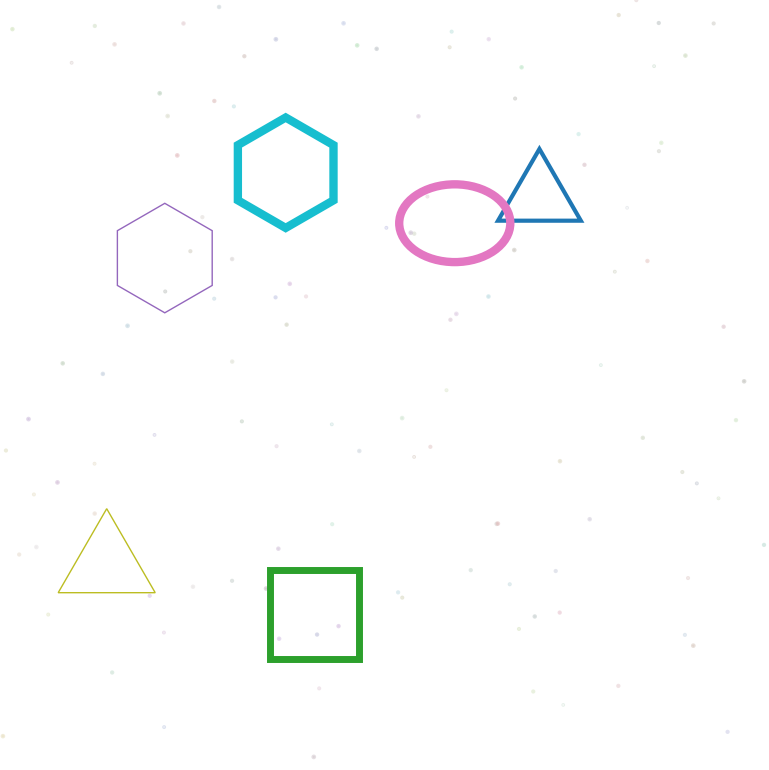[{"shape": "triangle", "thickness": 1.5, "radius": 0.31, "center": [0.701, 0.744]}, {"shape": "square", "thickness": 2.5, "radius": 0.29, "center": [0.408, 0.202]}, {"shape": "hexagon", "thickness": 0.5, "radius": 0.36, "center": [0.214, 0.665]}, {"shape": "oval", "thickness": 3, "radius": 0.36, "center": [0.591, 0.71]}, {"shape": "triangle", "thickness": 0.5, "radius": 0.36, "center": [0.139, 0.267]}, {"shape": "hexagon", "thickness": 3, "radius": 0.36, "center": [0.371, 0.776]}]